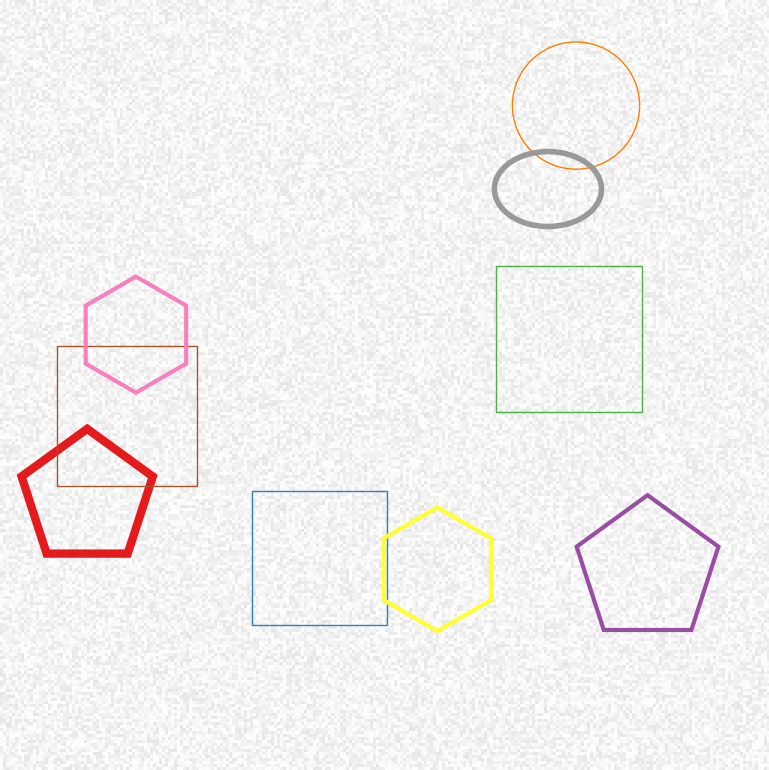[{"shape": "pentagon", "thickness": 3, "radius": 0.45, "center": [0.113, 0.354]}, {"shape": "square", "thickness": 0.5, "radius": 0.44, "center": [0.415, 0.275]}, {"shape": "square", "thickness": 0.5, "radius": 0.48, "center": [0.739, 0.56]}, {"shape": "pentagon", "thickness": 1.5, "radius": 0.48, "center": [0.841, 0.26]}, {"shape": "circle", "thickness": 0.5, "radius": 0.41, "center": [0.748, 0.863]}, {"shape": "hexagon", "thickness": 1.5, "radius": 0.4, "center": [0.568, 0.261]}, {"shape": "square", "thickness": 0.5, "radius": 0.45, "center": [0.165, 0.46]}, {"shape": "hexagon", "thickness": 1.5, "radius": 0.38, "center": [0.177, 0.565]}, {"shape": "oval", "thickness": 2, "radius": 0.35, "center": [0.712, 0.755]}]